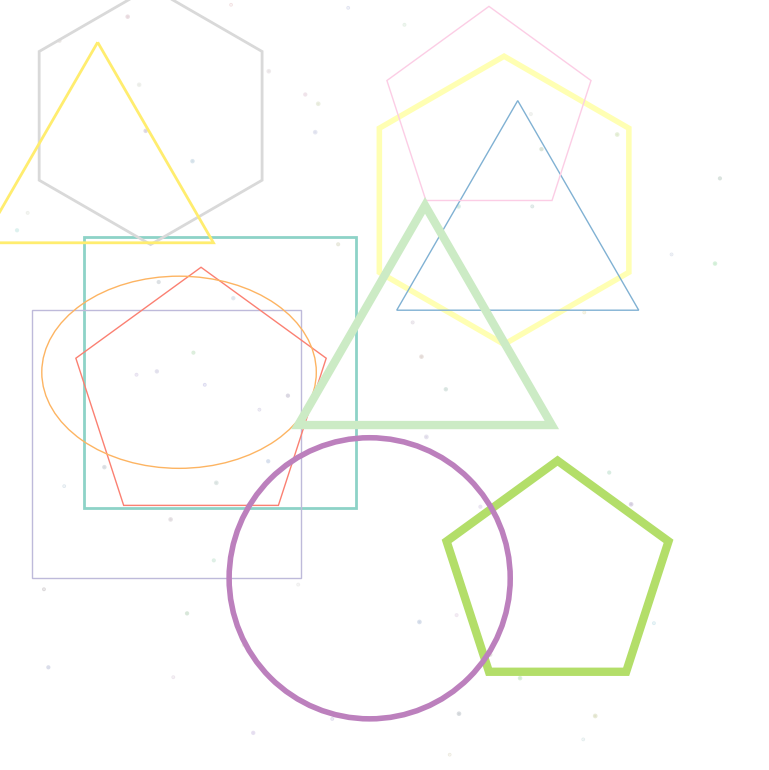[{"shape": "square", "thickness": 1, "radius": 0.88, "center": [0.286, 0.516]}, {"shape": "hexagon", "thickness": 2, "radius": 0.94, "center": [0.655, 0.74]}, {"shape": "square", "thickness": 0.5, "radius": 0.87, "center": [0.216, 0.423]}, {"shape": "pentagon", "thickness": 0.5, "radius": 0.85, "center": [0.261, 0.482]}, {"shape": "triangle", "thickness": 0.5, "radius": 0.91, "center": [0.672, 0.688]}, {"shape": "oval", "thickness": 0.5, "radius": 0.89, "center": [0.233, 0.517]}, {"shape": "pentagon", "thickness": 3, "radius": 0.76, "center": [0.724, 0.25]}, {"shape": "pentagon", "thickness": 0.5, "radius": 0.7, "center": [0.635, 0.852]}, {"shape": "hexagon", "thickness": 1, "radius": 0.84, "center": [0.196, 0.85]}, {"shape": "circle", "thickness": 2, "radius": 0.91, "center": [0.48, 0.249]}, {"shape": "triangle", "thickness": 3, "radius": 0.95, "center": [0.552, 0.543]}, {"shape": "triangle", "thickness": 1, "radius": 0.87, "center": [0.127, 0.771]}]